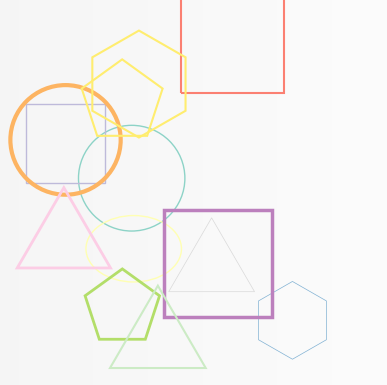[{"shape": "circle", "thickness": 1, "radius": 0.69, "center": [0.34, 0.537]}, {"shape": "oval", "thickness": 1, "radius": 0.62, "center": [0.345, 0.354]}, {"shape": "square", "thickness": 1, "radius": 0.51, "center": [0.168, 0.627]}, {"shape": "square", "thickness": 1.5, "radius": 0.67, "center": [0.6, 0.891]}, {"shape": "hexagon", "thickness": 0.5, "radius": 0.51, "center": [0.755, 0.168]}, {"shape": "circle", "thickness": 3, "radius": 0.71, "center": [0.169, 0.637]}, {"shape": "pentagon", "thickness": 2, "radius": 0.51, "center": [0.316, 0.201]}, {"shape": "triangle", "thickness": 2, "radius": 0.7, "center": [0.165, 0.373]}, {"shape": "triangle", "thickness": 0.5, "radius": 0.64, "center": [0.546, 0.306]}, {"shape": "square", "thickness": 2.5, "radius": 0.7, "center": [0.564, 0.315]}, {"shape": "triangle", "thickness": 1.5, "radius": 0.71, "center": [0.407, 0.115]}, {"shape": "pentagon", "thickness": 1.5, "radius": 0.55, "center": [0.315, 0.736]}, {"shape": "hexagon", "thickness": 1.5, "radius": 0.69, "center": [0.359, 0.782]}]